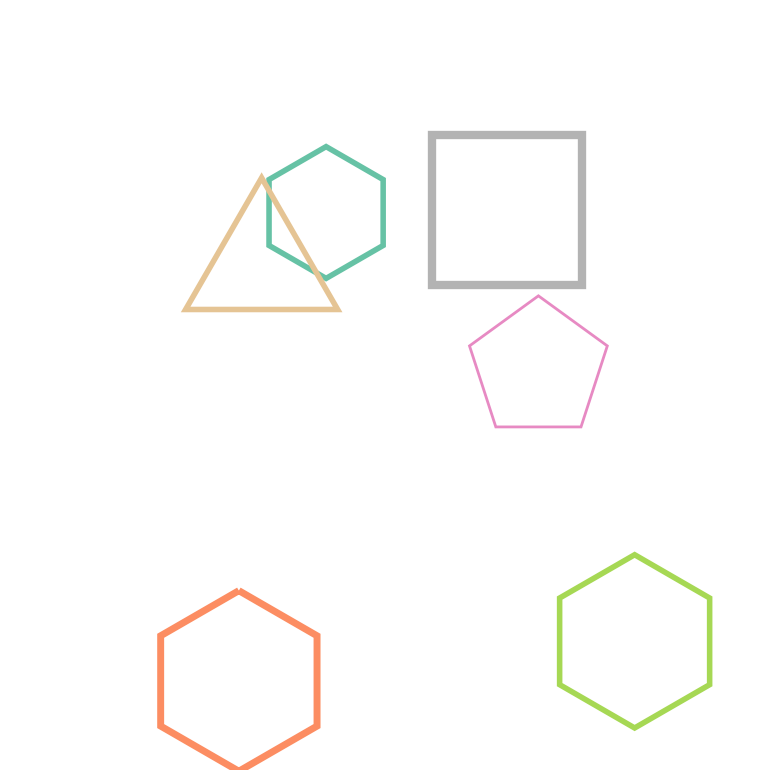[{"shape": "hexagon", "thickness": 2, "radius": 0.43, "center": [0.424, 0.724]}, {"shape": "hexagon", "thickness": 2.5, "radius": 0.59, "center": [0.31, 0.116]}, {"shape": "pentagon", "thickness": 1, "radius": 0.47, "center": [0.699, 0.522]}, {"shape": "hexagon", "thickness": 2, "radius": 0.56, "center": [0.824, 0.167]}, {"shape": "triangle", "thickness": 2, "radius": 0.57, "center": [0.34, 0.655]}, {"shape": "square", "thickness": 3, "radius": 0.49, "center": [0.658, 0.727]}]